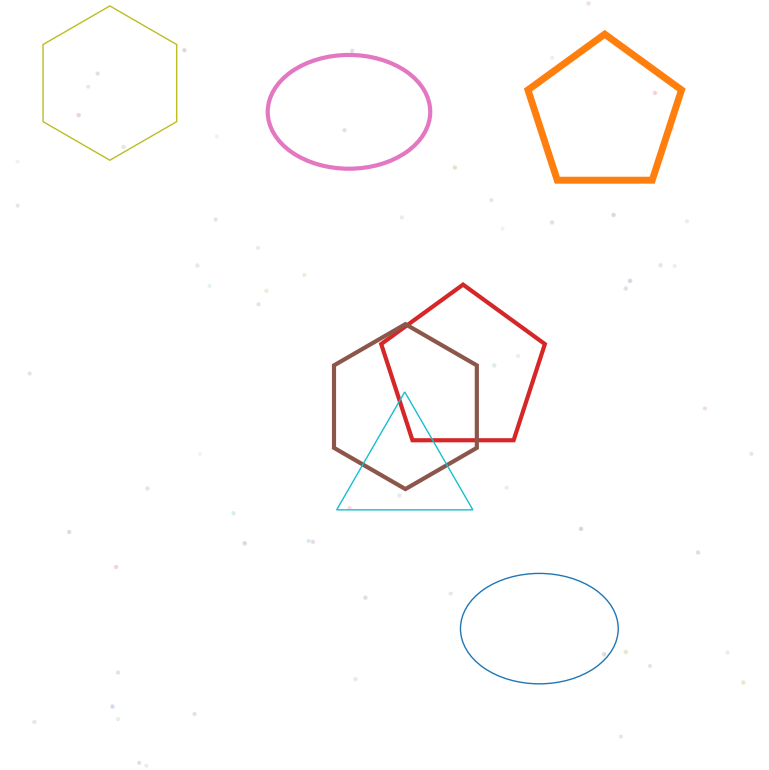[{"shape": "oval", "thickness": 0.5, "radius": 0.51, "center": [0.7, 0.184]}, {"shape": "pentagon", "thickness": 2.5, "radius": 0.52, "center": [0.785, 0.851]}, {"shape": "pentagon", "thickness": 1.5, "radius": 0.56, "center": [0.601, 0.519]}, {"shape": "hexagon", "thickness": 1.5, "radius": 0.54, "center": [0.527, 0.472]}, {"shape": "oval", "thickness": 1.5, "radius": 0.53, "center": [0.453, 0.855]}, {"shape": "hexagon", "thickness": 0.5, "radius": 0.5, "center": [0.143, 0.892]}, {"shape": "triangle", "thickness": 0.5, "radius": 0.51, "center": [0.526, 0.389]}]